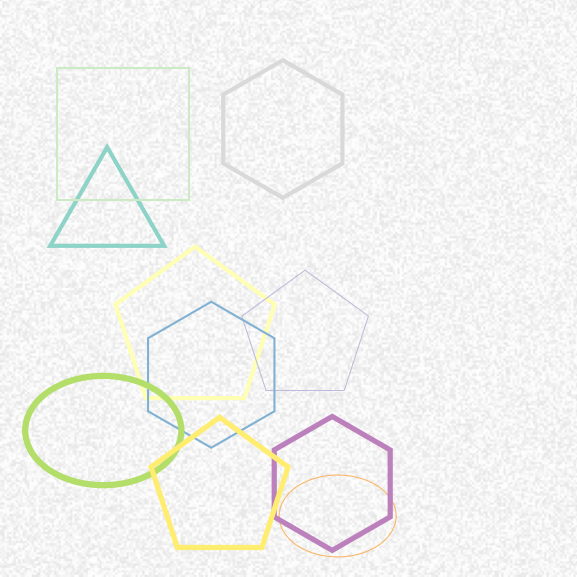[{"shape": "triangle", "thickness": 2, "radius": 0.57, "center": [0.186, 0.63]}, {"shape": "pentagon", "thickness": 2, "radius": 0.72, "center": [0.338, 0.427]}, {"shape": "pentagon", "thickness": 0.5, "radius": 0.58, "center": [0.528, 0.416]}, {"shape": "hexagon", "thickness": 1, "radius": 0.63, "center": [0.366, 0.35]}, {"shape": "oval", "thickness": 0.5, "radius": 0.51, "center": [0.585, 0.106]}, {"shape": "oval", "thickness": 3, "radius": 0.68, "center": [0.179, 0.254]}, {"shape": "hexagon", "thickness": 2, "radius": 0.6, "center": [0.49, 0.776]}, {"shape": "hexagon", "thickness": 2.5, "radius": 0.58, "center": [0.575, 0.162]}, {"shape": "square", "thickness": 1, "radius": 0.57, "center": [0.213, 0.767]}, {"shape": "pentagon", "thickness": 2.5, "radius": 0.62, "center": [0.38, 0.152]}]